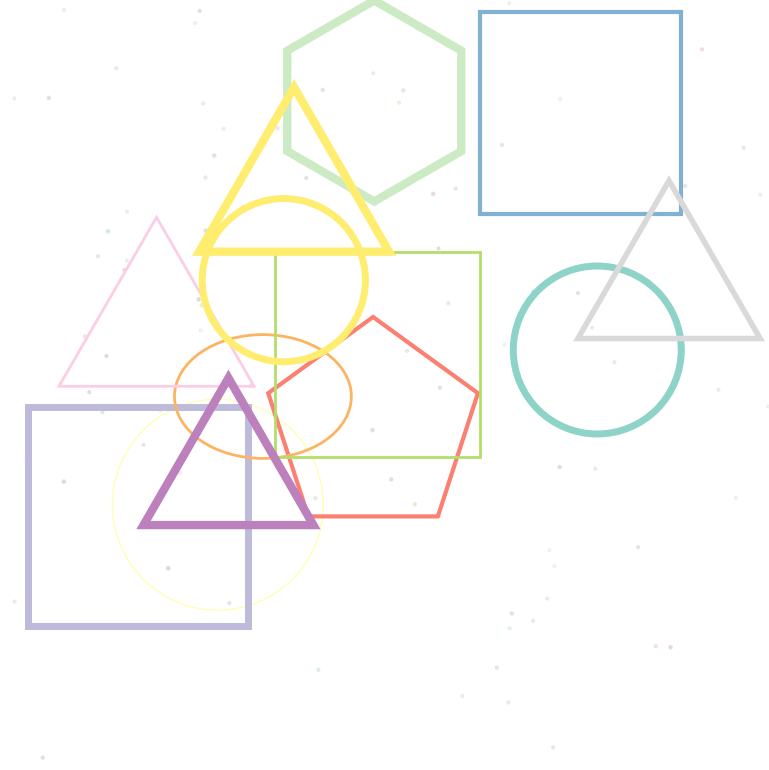[{"shape": "circle", "thickness": 2.5, "radius": 0.55, "center": [0.776, 0.545]}, {"shape": "circle", "thickness": 0.5, "radius": 0.68, "center": [0.283, 0.345]}, {"shape": "square", "thickness": 2.5, "radius": 0.71, "center": [0.179, 0.329]}, {"shape": "pentagon", "thickness": 1.5, "radius": 0.72, "center": [0.485, 0.445]}, {"shape": "square", "thickness": 1.5, "radius": 0.65, "center": [0.754, 0.854]}, {"shape": "oval", "thickness": 1, "radius": 0.57, "center": [0.341, 0.485]}, {"shape": "square", "thickness": 1, "radius": 0.67, "center": [0.49, 0.539]}, {"shape": "triangle", "thickness": 1, "radius": 0.73, "center": [0.203, 0.572]}, {"shape": "triangle", "thickness": 2, "radius": 0.68, "center": [0.869, 0.629]}, {"shape": "triangle", "thickness": 3, "radius": 0.64, "center": [0.297, 0.382]}, {"shape": "hexagon", "thickness": 3, "radius": 0.65, "center": [0.486, 0.869]}, {"shape": "circle", "thickness": 2.5, "radius": 0.53, "center": [0.369, 0.636]}, {"shape": "triangle", "thickness": 3, "radius": 0.71, "center": [0.382, 0.744]}]